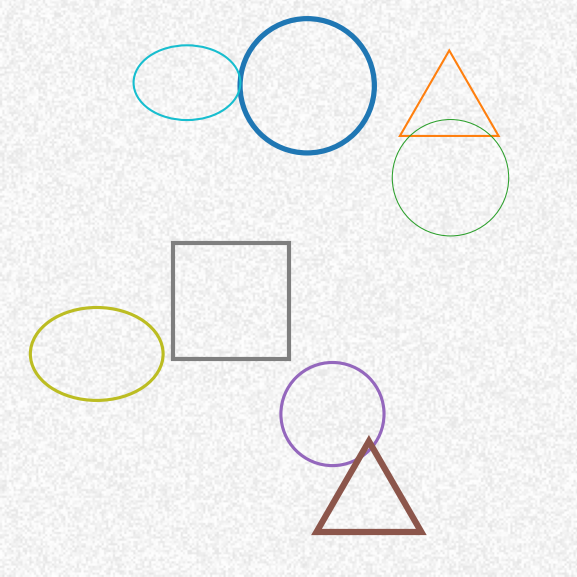[{"shape": "circle", "thickness": 2.5, "radius": 0.58, "center": [0.532, 0.851]}, {"shape": "triangle", "thickness": 1, "radius": 0.49, "center": [0.778, 0.813]}, {"shape": "circle", "thickness": 0.5, "radius": 0.5, "center": [0.78, 0.691]}, {"shape": "circle", "thickness": 1.5, "radius": 0.45, "center": [0.576, 0.282]}, {"shape": "triangle", "thickness": 3, "radius": 0.52, "center": [0.639, 0.13]}, {"shape": "square", "thickness": 2, "radius": 0.5, "center": [0.399, 0.478]}, {"shape": "oval", "thickness": 1.5, "radius": 0.57, "center": [0.167, 0.386]}, {"shape": "oval", "thickness": 1, "radius": 0.46, "center": [0.324, 0.856]}]